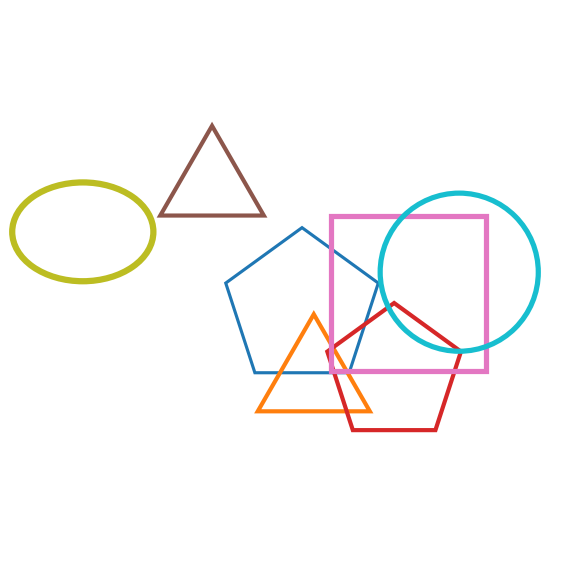[{"shape": "pentagon", "thickness": 1.5, "radius": 0.69, "center": [0.523, 0.466]}, {"shape": "triangle", "thickness": 2, "radius": 0.56, "center": [0.543, 0.343]}, {"shape": "pentagon", "thickness": 2, "radius": 0.61, "center": [0.682, 0.353]}, {"shape": "triangle", "thickness": 2, "radius": 0.52, "center": [0.367, 0.678]}, {"shape": "square", "thickness": 2.5, "radius": 0.67, "center": [0.707, 0.491]}, {"shape": "oval", "thickness": 3, "radius": 0.61, "center": [0.143, 0.598]}, {"shape": "circle", "thickness": 2.5, "radius": 0.68, "center": [0.795, 0.528]}]